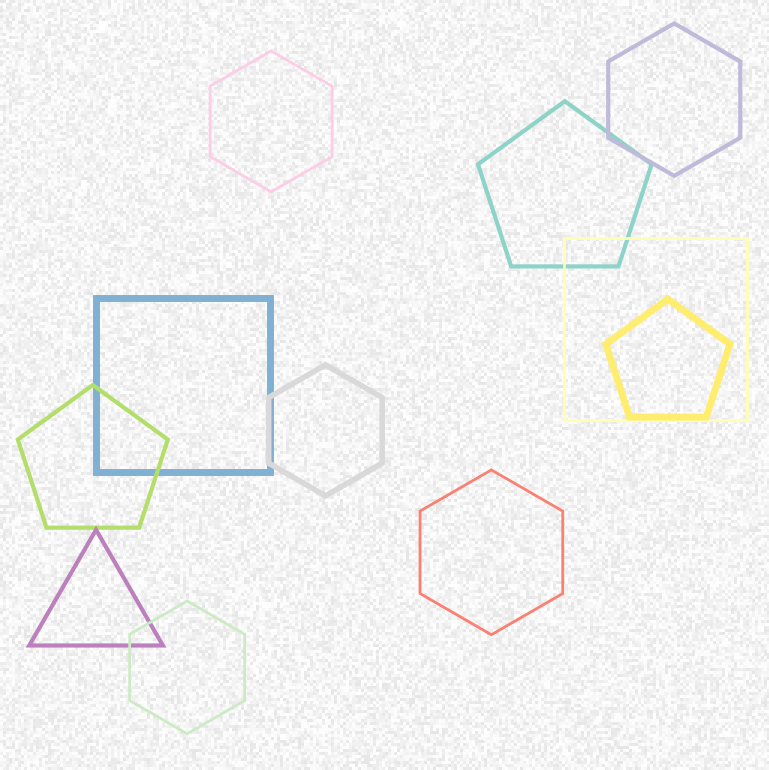[{"shape": "pentagon", "thickness": 1.5, "radius": 0.59, "center": [0.734, 0.75]}, {"shape": "square", "thickness": 1, "radius": 0.59, "center": [0.851, 0.572]}, {"shape": "hexagon", "thickness": 1.5, "radius": 0.5, "center": [0.876, 0.871]}, {"shape": "hexagon", "thickness": 1, "radius": 0.54, "center": [0.638, 0.283]}, {"shape": "square", "thickness": 2.5, "radius": 0.56, "center": [0.238, 0.5]}, {"shape": "pentagon", "thickness": 1.5, "radius": 0.51, "center": [0.121, 0.398]}, {"shape": "hexagon", "thickness": 1, "radius": 0.46, "center": [0.352, 0.842]}, {"shape": "hexagon", "thickness": 2, "radius": 0.43, "center": [0.423, 0.441]}, {"shape": "triangle", "thickness": 1.5, "radius": 0.5, "center": [0.125, 0.212]}, {"shape": "hexagon", "thickness": 1, "radius": 0.43, "center": [0.243, 0.133]}, {"shape": "pentagon", "thickness": 2.5, "radius": 0.42, "center": [0.867, 0.527]}]